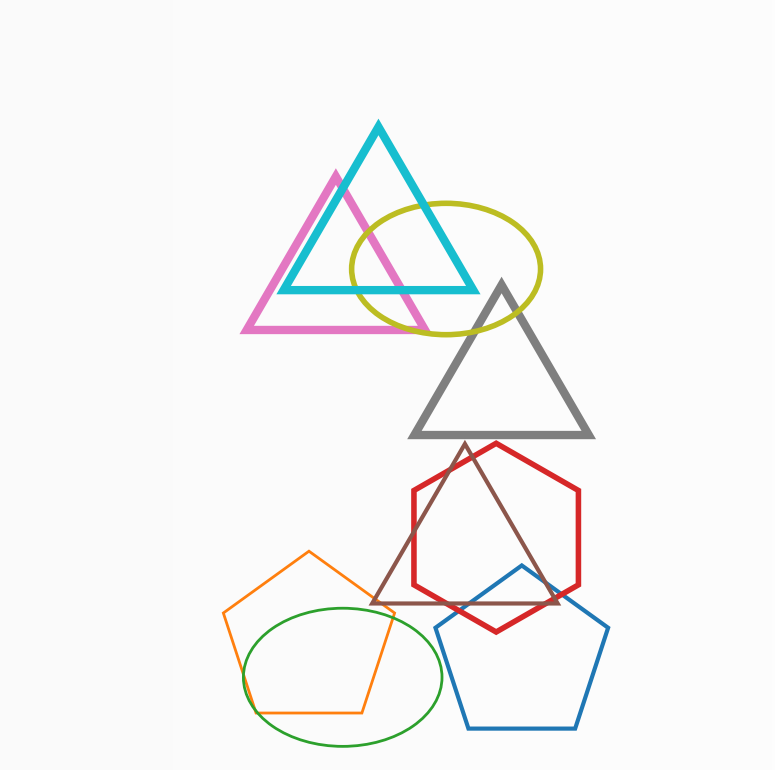[{"shape": "pentagon", "thickness": 1.5, "radius": 0.59, "center": [0.673, 0.149]}, {"shape": "pentagon", "thickness": 1, "radius": 0.58, "center": [0.399, 0.168]}, {"shape": "oval", "thickness": 1, "radius": 0.64, "center": [0.442, 0.12]}, {"shape": "hexagon", "thickness": 2, "radius": 0.61, "center": [0.64, 0.302]}, {"shape": "triangle", "thickness": 1.5, "radius": 0.69, "center": [0.6, 0.285]}, {"shape": "triangle", "thickness": 3, "radius": 0.66, "center": [0.433, 0.638]}, {"shape": "triangle", "thickness": 3, "radius": 0.65, "center": [0.647, 0.5]}, {"shape": "oval", "thickness": 2, "radius": 0.61, "center": [0.576, 0.651]}, {"shape": "triangle", "thickness": 3, "radius": 0.71, "center": [0.488, 0.694]}]